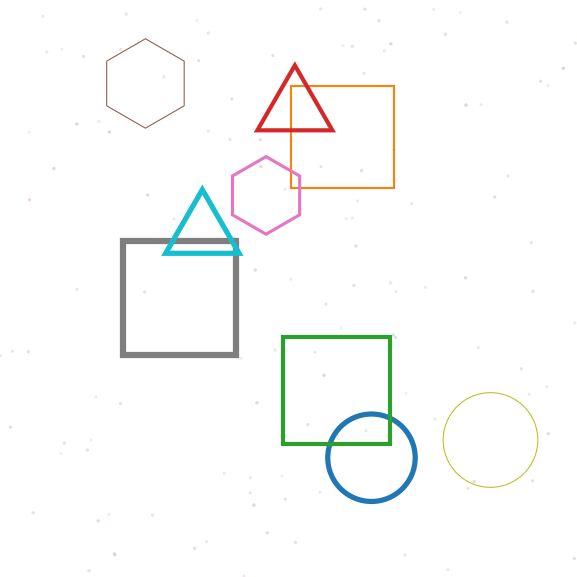[{"shape": "circle", "thickness": 2.5, "radius": 0.38, "center": [0.643, 0.206]}, {"shape": "square", "thickness": 1, "radius": 0.44, "center": [0.593, 0.762]}, {"shape": "square", "thickness": 2, "radius": 0.46, "center": [0.582, 0.323]}, {"shape": "triangle", "thickness": 2, "radius": 0.37, "center": [0.511, 0.811]}, {"shape": "hexagon", "thickness": 0.5, "radius": 0.39, "center": [0.252, 0.855]}, {"shape": "hexagon", "thickness": 1.5, "radius": 0.34, "center": [0.461, 0.661]}, {"shape": "square", "thickness": 3, "radius": 0.49, "center": [0.311, 0.484]}, {"shape": "circle", "thickness": 0.5, "radius": 0.41, "center": [0.849, 0.237]}, {"shape": "triangle", "thickness": 2.5, "radius": 0.37, "center": [0.35, 0.597]}]